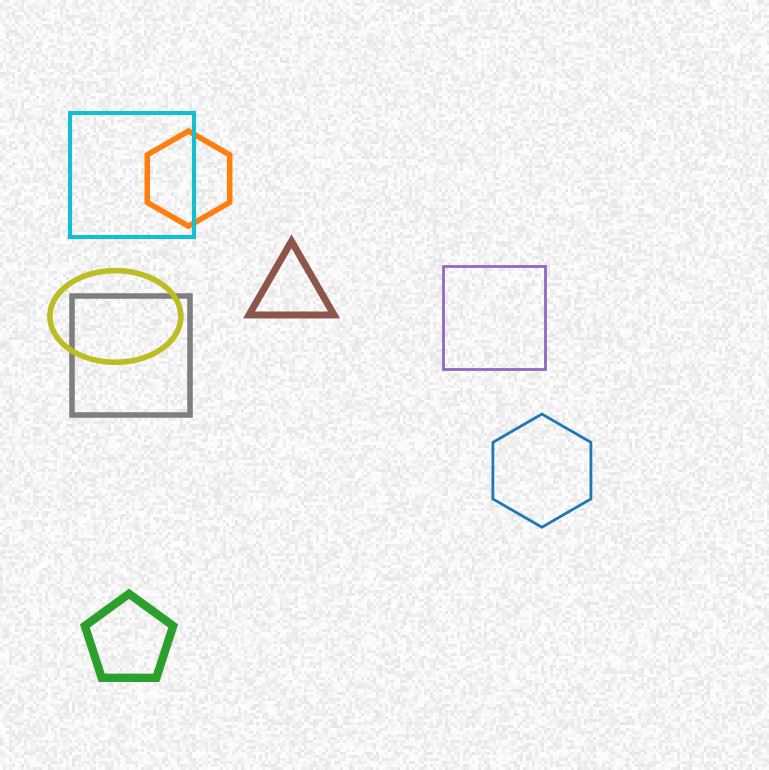[{"shape": "hexagon", "thickness": 1, "radius": 0.37, "center": [0.704, 0.389]}, {"shape": "hexagon", "thickness": 2, "radius": 0.31, "center": [0.245, 0.768]}, {"shape": "pentagon", "thickness": 3, "radius": 0.3, "center": [0.168, 0.169]}, {"shape": "square", "thickness": 1, "radius": 0.33, "center": [0.642, 0.588]}, {"shape": "triangle", "thickness": 2.5, "radius": 0.32, "center": [0.379, 0.623]}, {"shape": "square", "thickness": 2, "radius": 0.38, "center": [0.17, 0.538]}, {"shape": "oval", "thickness": 2, "radius": 0.43, "center": [0.15, 0.589]}, {"shape": "square", "thickness": 1.5, "radius": 0.4, "center": [0.172, 0.773]}]